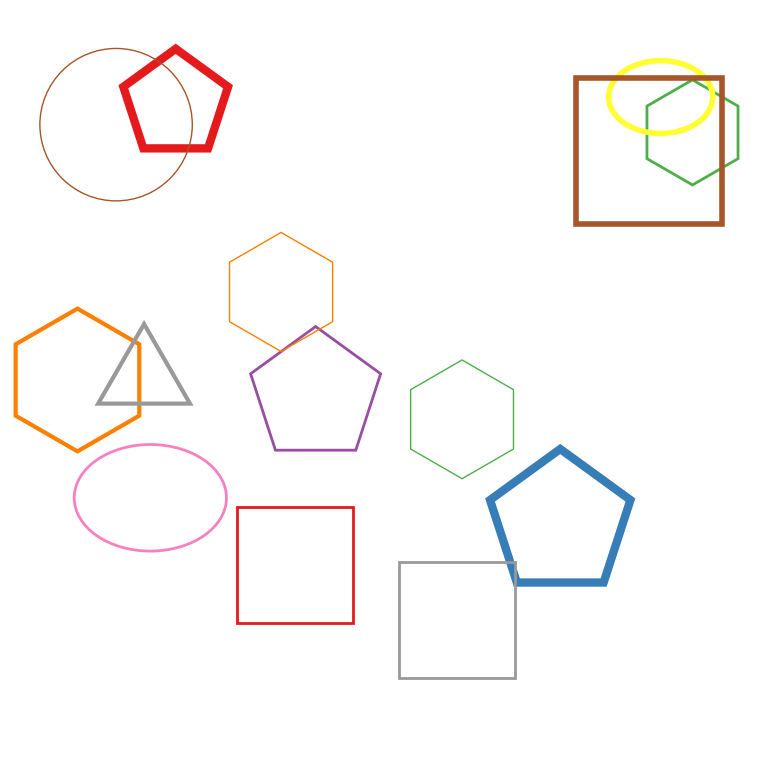[{"shape": "square", "thickness": 1, "radius": 0.38, "center": [0.384, 0.267]}, {"shape": "pentagon", "thickness": 3, "radius": 0.36, "center": [0.228, 0.865]}, {"shape": "pentagon", "thickness": 3, "radius": 0.48, "center": [0.728, 0.321]}, {"shape": "hexagon", "thickness": 0.5, "radius": 0.39, "center": [0.6, 0.455]}, {"shape": "hexagon", "thickness": 1, "radius": 0.34, "center": [0.899, 0.828]}, {"shape": "pentagon", "thickness": 1, "radius": 0.44, "center": [0.41, 0.487]}, {"shape": "hexagon", "thickness": 0.5, "radius": 0.39, "center": [0.365, 0.621]}, {"shape": "hexagon", "thickness": 1.5, "radius": 0.46, "center": [0.101, 0.507]}, {"shape": "oval", "thickness": 2, "radius": 0.34, "center": [0.858, 0.874]}, {"shape": "square", "thickness": 2, "radius": 0.47, "center": [0.843, 0.804]}, {"shape": "circle", "thickness": 0.5, "radius": 0.49, "center": [0.151, 0.838]}, {"shape": "oval", "thickness": 1, "radius": 0.49, "center": [0.195, 0.353]}, {"shape": "square", "thickness": 1, "radius": 0.38, "center": [0.594, 0.195]}, {"shape": "triangle", "thickness": 1.5, "radius": 0.34, "center": [0.187, 0.51]}]